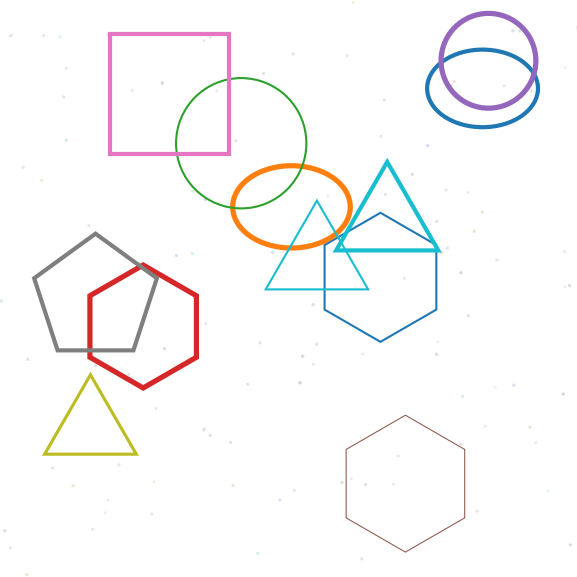[{"shape": "hexagon", "thickness": 1, "radius": 0.56, "center": [0.659, 0.519]}, {"shape": "oval", "thickness": 2, "radius": 0.48, "center": [0.836, 0.846]}, {"shape": "oval", "thickness": 2.5, "radius": 0.51, "center": [0.505, 0.641]}, {"shape": "circle", "thickness": 1, "radius": 0.56, "center": [0.418, 0.751]}, {"shape": "hexagon", "thickness": 2.5, "radius": 0.53, "center": [0.248, 0.434]}, {"shape": "circle", "thickness": 2.5, "radius": 0.41, "center": [0.846, 0.894]}, {"shape": "hexagon", "thickness": 0.5, "radius": 0.59, "center": [0.702, 0.162]}, {"shape": "square", "thickness": 2, "radius": 0.52, "center": [0.293, 0.836]}, {"shape": "pentagon", "thickness": 2, "radius": 0.56, "center": [0.165, 0.483]}, {"shape": "triangle", "thickness": 1.5, "radius": 0.46, "center": [0.157, 0.259]}, {"shape": "triangle", "thickness": 2, "radius": 0.51, "center": [0.67, 0.617]}, {"shape": "triangle", "thickness": 1, "radius": 0.51, "center": [0.549, 0.549]}]